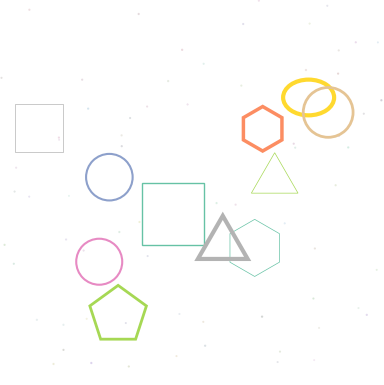[{"shape": "square", "thickness": 1, "radius": 0.41, "center": [0.449, 0.444]}, {"shape": "hexagon", "thickness": 0.5, "radius": 0.37, "center": [0.662, 0.356]}, {"shape": "hexagon", "thickness": 2.5, "radius": 0.29, "center": [0.682, 0.666]}, {"shape": "circle", "thickness": 1.5, "radius": 0.3, "center": [0.284, 0.54]}, {"shape": "circle", "thickness": 1.5, "radius": 0.3, "center": [0.258, 0.32]}, {"shape": "pentagon", "thickness": 2, "radius": 0.39, "center": [0.307, 0.182]}, {"shape": "triangle", "thickness": 0.5, "radius": 0.35, "center": [0.713, 0.533]}, {"shape": "oval", "thickness": 3, "radius": 0.33, "center": [0.802, 0.747]}, {"shape": "circle", "thickness": 2, "radius": 0.32, "center": [0.852, 0.708]}, {"shape": "square", "thickness": 0.5, "radius": 0.31, "center": [0.101, 0.668]}, {"shape": "triangle", "thickness": 3, "radius": 0.37, "center": [0.579, 0.365]}]